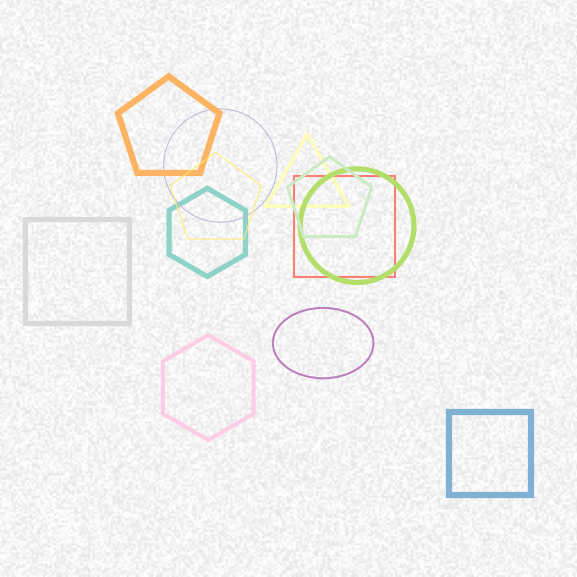[{"shape": "hexagon", "thickness": 2.5, "radius": 0.38, "center": [0.359, 0.597]}, {"shape": "triangle", "thickness": 1.5, "radius": 0.42, "center": [0.532, 0.684]}, {"shape": "circle", "thickness": 0.5, "radius": 0.49, "center": [0.382, 0.712]}, {"shape": "square", "thickness": 1, "radius": 0.44, "center": [0.597, 0.607]}, {"shape": "square", "thickness": 3, "radius": 0.36, "center": [0.849, 0.214]}, {"shape": "pentagon", "thickness": 3, "radius": 0.46, "center": [0.292, 0.774]}, {"shape": "circle", "thickness": 2.5, "radius": 0.49, "center": [0.618, 0.608]}, {"shape": "hexagon", "thickness": 2, "radius": 0.45, "center": [0.361, 0.328]}, {"shape": "square", "thickness": 2.5, "radius": 0.45, "center": [0.134, 0.53]}, {"shape": "oval", "thickness": 1, "radius": 0.44, "center": [0.56, 0.405]}, {"shape": "pentagon", "thickness": 1.5, "radius": 0.38, "center": [0.571, 0.651]}, {"shape": "pentagon", "thickness": 0.5, "radius": 0.41, "center": [0.373, 0.652]}]